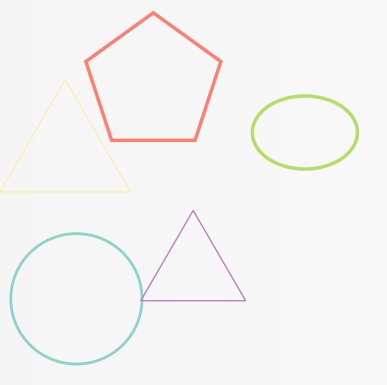[{"shape": "circle", "thickness": 2, "radius": 0.85, "center": [0.197, 0.224]}, {"shape": "pentagon", "thickness": 2.5, "radius": 0.92, "center": [0.396, 0.784]}, {"shape": "oval", "thickness": 2.5, "radius": 0.68, "center": [0.787, 0.656]}, {"shape": "triangle", "thickness": 1, "radius": 0.78, "center": [0.499, 0.297]}, {"shape": "triangle", "thickness": 0.5, "radius": 0.97, "center": [0.168, 0.599]}]